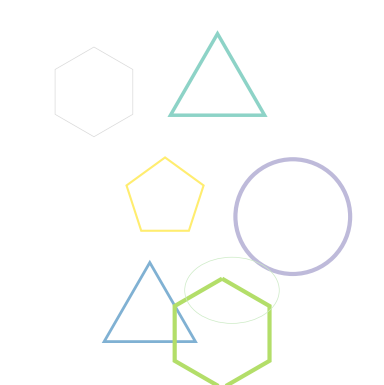[{"shape": "triangle", "thickness": 2.5, "radius": 0.71, "center": [0.565, 0.771]}, {"shape": "circle", "thickness": 3, "radius": 0.75, "center": [0.76, 0.437]}, {"shape": "triangle", "thickness": 2, "radius": 0.68, "center": [0.389, 0.181]}, {"shape": "hexagon", "thickness": 3, "radius": 0.71, "center": [0.577, 0.134]}, {"shape": "hexagon", "thickness": 0.5, "radius": 0.58, "center": [0.244, 0.761]}, {"shape": "oval", "thickness": 0.5, "radius": 0.61, "center": [0.603, 0.246]}, {"shape": "pentagon", "thickness": 1.5, "radius": 0.53, "center": [0.429, 0.486]}]